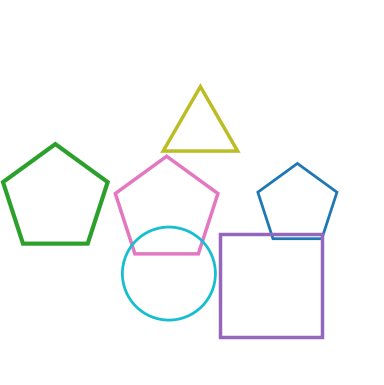[{"shape": "pentagon", "thickness": 2, "radius": 0.54, "center": [0.772, 0.467]}, {"shape": "pentagon", "thickness": 3, "radius": 0.71, "center": [0.144, 0.483]}, {"shape": "square", "thickness": 2.5, "radius": 0.66, "center": [0.703, 0.259]}, {"shape": "pentagon", "thickness": 2.5, "radius": 0.7, "center": [0.433, 0.454]}, {"shape": "triangle", "thickness": 2.5, "radius": 0.56, "center": [0.52, 0.663]}, {"shape": "circle", "thickness": 2, "radius": 0.6, "center": [0.439, 0.289]}]